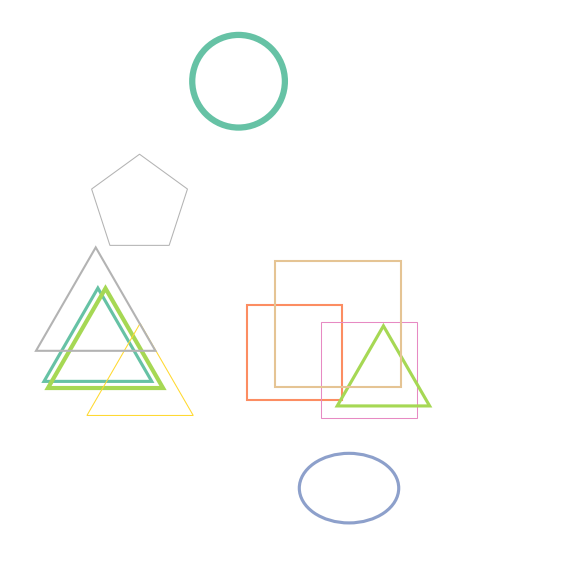[{"shape": "triangle", "thickness": 1.5, "radius": 0.54, "center": [0.169, 0.393]}, {"shape": "circle", "thickness": 3, "radius": 0.4, "center": [0.413, 0.858]}, {"shape": "square", "thickness": 1, "radius": 0.41, "center": [0.511, 0.388]}, {"shape": "oval", "thickness": 1.5, "radius": 0.43, "center": [0.604, 0.154]}, {"shape": "square", "thickness": 0.5, "radius": 0.42, "center": [0.639, 0.358]}, {"shape": "triangle", "thickness": 1.5, "radius": 0.46, "center": [0.664, 0.342]}, {"shape": "triangle", "thickness": 2, "radius": 0.58, "center": [0.183, 0.385]}, {"shape": "triangle", "thickness": 0.5, "radius": 0.53, "center": [0.243, 0.333]}, {"shape": "square", "thickness": 1, "radius": 0.54, "center": [0.586, 0.439]}, {"shape": "triangle", "thickness": 1, "radius": 0.6, "center": [0.166, 0.451]}, {"shape": "pentagon", "thickness": 0.5, "radius": 0.44, "center": [0.242, 0.645]}]